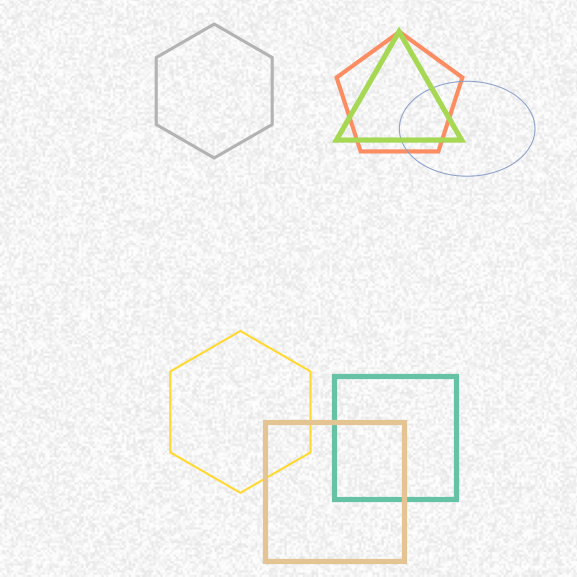[{"shape": "square", "thickness": 2.5, "radius": 0.53, "center": [0.684, 0.242]}, {"shape": "pentagon", "thickness": 2, "radius": 0.57, "center": [0.692, 0.83]}, {"shape": "oval", "thickness": 0.5, "radius": 0.59, "center": [0.809, 0.776]}, {"shape": "triangle", "thickness": 2.5, "radius": 0.63, "center": [0.691, 0.819]}, {"shape": "hexagon", "thickness": 1, "radius": 0.7, "center": [0.416, 0.286]}, {"shape": "square", "thickness": 2.5, "radius": 0.6, "center": [0.58, 0.149]}, {"shape": "hexagon", "thickness": 1.5, "radius": 0.58, "center": [0.371, 0.842]}]